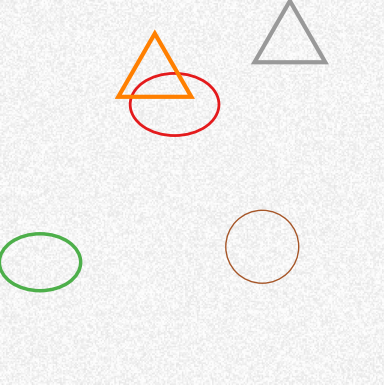[{"shape": "oval", "thickness": 2, "radius": 0.58, "center": [0.453, 0.729]}, {"shape": "oval", "thickness": 2.5, "radius": 0.53, "center": [0.104, 0.319]}, {"shape": "triangle", "thickness": 3, "radius": 0.55, "center": [0.402, 0.803]}, {"shape": "circle", "thickness": 1, "radius": 0.47, "center": [0.681, 0.359]}, {"shape": "triangle", "thickness": 3, "radius": 0.53, "center": [0.753, 0.891]}]